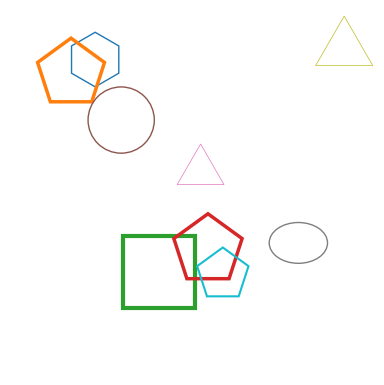[{"shape": "hexagon", "thickness": 1, "radius": 0.35, "center": [0.247, 0.845]}, {"shape": "pentagon", "thickness": 2.5, "radius": 0.46, "center": [0.185, 0.81]}, {"shape": "square", "thickness": 3, "radius": 0.47, "center": [0.414, 0.293]}, {"shape": "pentagon", "thickness": 2.5, "radius": 0.47, "center": [0.54, 0.352]}, {"shape": "circle", "thickness": 1, "radius": 0.43, "center": [0.315, 0.688]}, {"shape": "triangle", "thickness": 0.5, "radius": 0.35, "center": [0.521, 0.556]}, {"shape": "oval", "thickness": 1, "radius": 0.38, "center": [0.775, 0.369]}, {"shape": "triangle", "thickness": 0.5, "radius": 0.43, "center": [0.894, 0.872]}, {"shape": "pentagon", "thickness": 1.5, "radius": 0.35, "center": [0.579, 0.287]}]